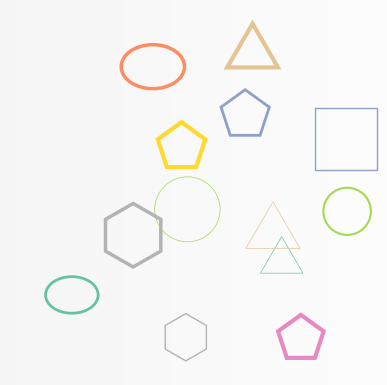[{"shape": "oval", "thickness": 2, "radius": 0.34, "center": [0.185, 0.234]}, {"shape": "triangle", "thickness": 0.5, "radius": 0.32, "center": [0.727, 0.322]}, {"shape": "oval", "thickness": 2.5, "radius": 0.41, "center": [0.394, 0.827]}, {"shape": "square", "thickness": 1, "radius": 0.4, "center": [0.894, 0.638]}, {"shape": "pentagon", "thickness": 2, "radius": 0.33, "center": [0.633, 0.701]}, {"shape": "pentagon", "thickness": 3, "radius": 0.31, "center": [0.776, 0.12]}, {"shape": "circle", "thickness": 1.5, "radius": 0.31, "center": [0.896, 0.451]}, {"shape": "circle", "thickness": 0.5, "radius": 0.42, "center": [0.484, 0.456]}, {"shape": "pentagon", "thickness": 3, "radius": 0.32, "center": [0.468, 0.618]}, {"shape": "triangle", "thickness": 0.5, "radius": 0.4, "center": [0.704, 0.395]}, {"shape": "triangle", "thickness": 3, "radius": 0.38, "center": [0.652, 0.863]}, {"shape": "hexagon", "thickness": 1, "radius": 0.31, "center": [0.479, 0.124]}, {"shape": "hexagon", "thickness": 2.5, "radius": 0.41, "center": [0.344, 0.389]}]